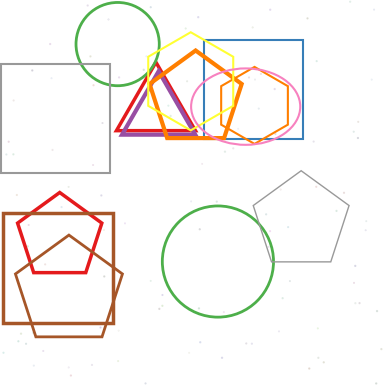[{"shape": "pentagon", "thickness": 2.5, "radius": 0.58, "center": [0.155, 0.385]}, {"shape": "triangle", "thickness": 2.5, "radius": 0.59, "center": [0.405, 0.72]}, {"shape": "square", "thickness": 1.5, "radius": 0.64, "center": [0.66, 0.768]}, {"shape": "circle", "thickness": 2, "radius": 0.72, "center": [0.566, 0.321]}, {"shape": "circle", "thickness": 2, "radius": 0.54, "center": [0.306, 0.885]}, {"shape": "triangle", "thickness": 3, "radius": 0.55, "center": [0.412, 0.705]}, {"shape": "hexagon", "thickness": 1.5, "radius": 0.5, "center": [0.661, 0.726]}, {"shape": "pentagon", "thickness": 3, "radius": 0.63, "center": [0.508, 0.743]}, {"shape": "hexagon", "thickness": 1.5, "radius": 0.64, "center": [0.495, 0.789]}, {"shape": "pentagon", "thickness": 2, "radius": 0.73, "center": [0.179, 0.243]}, {"shape": "square", "thickness": 2.5, "radius": 0.71, "center": [0.15, 0.305]}, {"shape": "oval", "thickness": 1.5, "radius": 0.71, "center": [0.638, 0.723]}, {"shape": "pentagon", "thickness": 1, "radius": 0.65, "center": [0.782, 0.426]}, {"shape": "square", "thickness": 1.5, "radius": 0.71, "center": [0.143, 0.691]}]